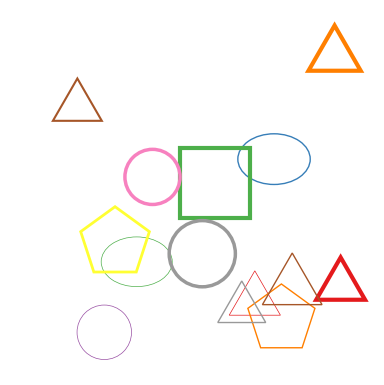[{"shape": "triangle", "thickness": 3, "radius": 0.37, "center": [0.885, 0.258]}, {"shape": "triangle", "thickness": 0.5, "radius": 0.38, "center": [0.662, 0.22]}, {"shape": "oval", "thickness": 1, "radius": 0.47, "center": [0.712, 0.587]}, {"shape": "square", "thickness": 3, "radius": 0.46, "center": [0.558, 0.526]}, {"shape": "oval", "thickness": 0.5, "radius": 0.46, "center": [0.355, 0.32]}, {"shape": "circle", "thickness": 0.5, "radius": 0.35, "center": [0.271, 0.137]}, {"shape": "pentagon", "thickness": 1, "radius": 0.46, "center": [0.731, 0.171]}, {"shape": "triangle", "thickness": 3, "radius": 0.39, "center": [0.869, 0.855]}, {"shape": "pentagon", "thickness": 2, "radius": 0.47, "center": [0.299, 0.369]}, {"shape": "triangle", "thickness": 1.5, "radius": 0.37, "center": [0.201, 0.723]}, {"shape": "triangle", "thickness": 1, "radius": 0.45, "center": [0.759, 0.253]}, {"shape": "circle", "thickness": 2.5, "radius": 0.36, "center": [0.396, 0.54]}, {"shape": "circle", "thickness": 2.5, "radius": 0.43, "center": [0.525, 0.341]}, {"shape": "triangle", "thickness": 1, "radius": 0.36, "center": [0.628, 0.198]}]